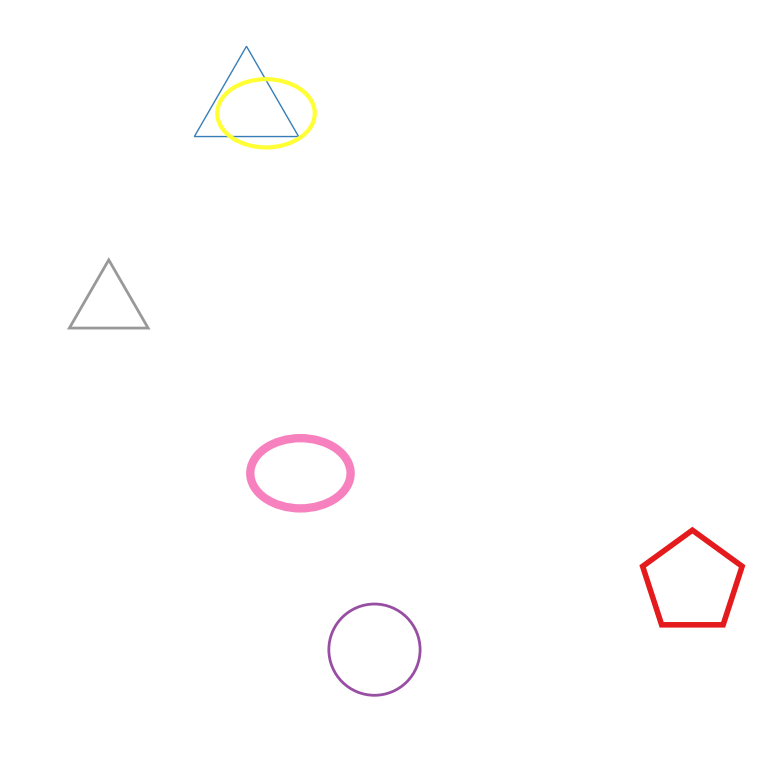[{"shape": "pentagon", "thickness": 2, "radius": 0.34, "center": [0.899, 0.244]}, {"shape": "triangle", "thickness": 0.5, "radius": 0.39, "center": [0.32, 0.862]}, {"shape": "circle", "thickness": 1, "radius": 0.3, "center": [0.486, 0.156]}, {"shape": "oval", "thickness": 1.5, "radius": 0.32, "center": [0.345, 0.853]}, {"shape": "oval", "thickness": 3, "radius": 0.33, "center": [0.39, 0.385]}, {"shape": "triangle", "thickness": 1, "radius": 0.3, "center": [0.141, 0.603]}]